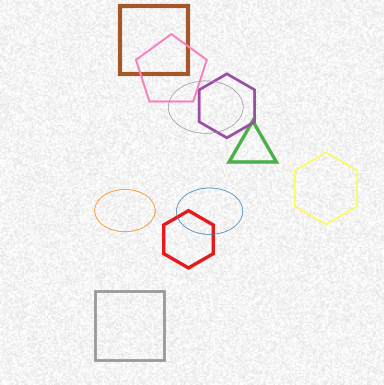[{"shape": "hexagon", "thickness": 2.5, "radius": 0.37, "center": [0.49, 0.378]}, {"shape": "oval", "thickness": 0.5, "radius": 0.43, "center": [0.544, 0.451]}, {"shape": "triangle", "thickness": 2.5, "radius": 0.35, "center": [0.657, 0.615]}, {"shape": "hexagon", "thickness": 2, "radius": 0.42, "center": [0.589, 0.725]}, {"shape": "oval", "thickness": 0.5, "radius": 0.39, "center": [0.325, 0.453]}, {"shape": "hexagon", "thickness": 1, "radius": 0.47, "center": [0.847, 0.511]}, {"shape": "square", "thickness": 3, "radius": 0.44, "center": [0.401, 0.895]}, {"shape": "pentagon", "thickness": 1.5, "radius": 0.48, "center": [0.445, 0.815]}, {"shape": "oval", "thickness": 0.5, "radius": 0.49, "center": [0.534, 0.722]}, {"shape": "square", "thickness": 2, "radius": 0.45, "center": [0.336, 0.155]}]